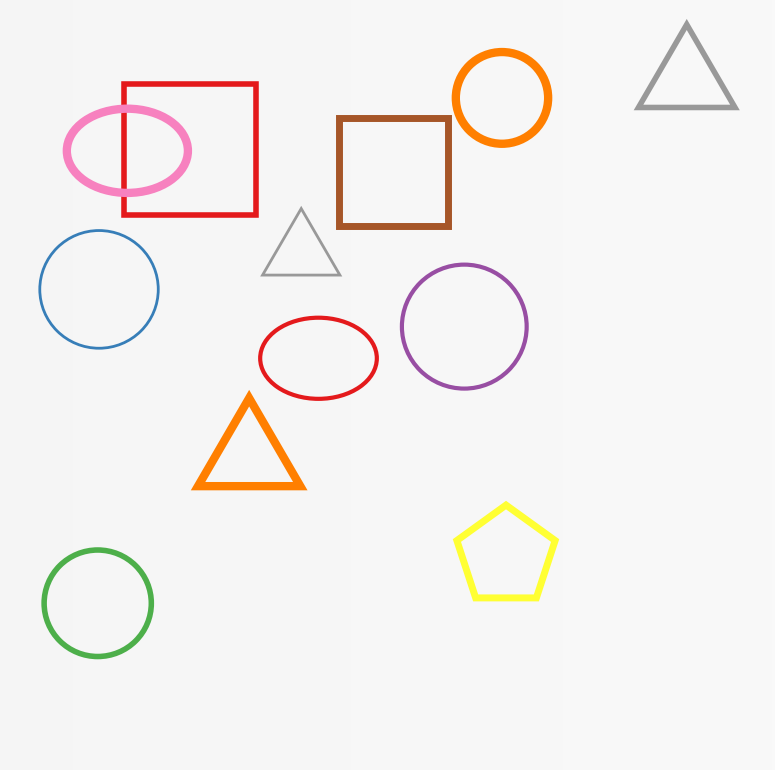[{"shape": "oval", "thickness": 1.5, "radius": 0.38, "center": [0.411, 0.535]}, {"shape": "square", "thickness": 2, "radius": 0.43, "center": [0.245, 0.805]}, {"shape": "circle", "thickness": 1, "radius": 0.38, "center": [0.128, 0.624]}, {"shape": "circle", "thickness": 2, "radius": 0.35, "center": [0.126, 0.217]}, {"shape": "circle", "thickness": 1.5, "radius": 0.4, "center": [0.599, 0.576]}, {"shape": "triangle", "thickness": 3, "radius": 0.38, "center": [0.321, 0.407]}, {"shape": "circle", "thickness": 3, "radius": 0.3, "center": [0.648, 0.873]}, {"shape": "pentagon", "thickness": 2.5, "radius": 0.33, "center": [0.653, 0.277]}, {"shape": "square", "thickness": 2.5, "radius": 0.35, "center": [0.508, 0.777]}, {"shape": "oval", "thickness": 3, "radius": 0.39, "center": [0.164, 0.804]}, {"shape": "triangle", "thickness": 1, "radius": 0.29, "center": [0.389, 0.672]}, {"shape": "triangle", "thickness": 2, "radius": 0.36, "center": [0.886, 0.896]}]